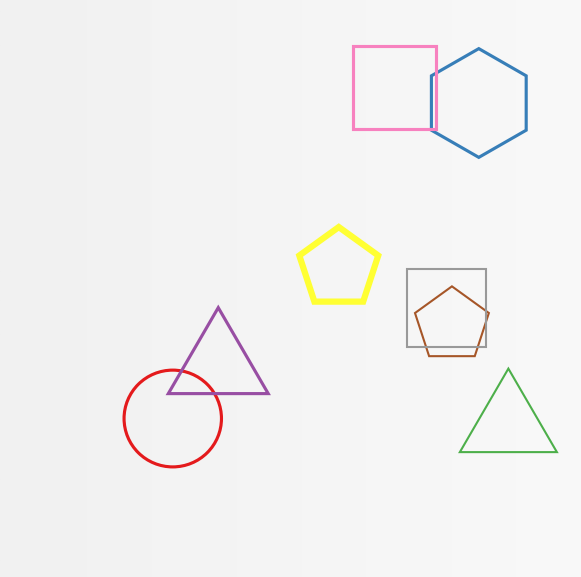[{"shape": "circle", "thickness": 1.5, "radius": 0.42, "center": [0.297, 0.274]}, {"shape": "hexagon", "thickness": 1.5, "radius": 0.47, "center": [0.824, 0.821]}, {"shape": "triangle", "thickness": 1, "radius": 0.48, "center": [0.875, 0.264]}, {"shape": "triangle", "thickness": 1.5, "radius": 0.5, "center": [0.376, 0.367]}, {"shape": "pentagon", "thickness": 3, "radius": 0.36, "center": [0.583, 0.535]}, {"shape": "pentagon", "thickness": 1, "radius": 0.33, "center": [0.778, 0.436]}, {"shape": "square", "thickness": 1.5, "radius": 0.36, "center": [0.678, 0.848]}, {"shape": "square", "thickness": 1, "radius": 0.34, "center": [0.768, 0.466]}]